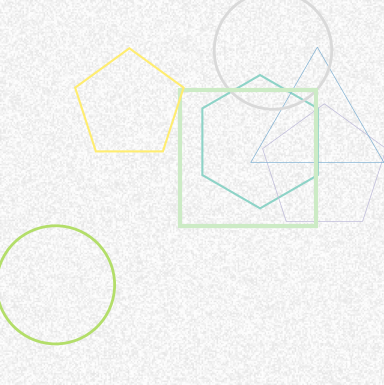[{"shape": "hexagon", "thickness": 1.5, "radius": 0.87, "center": [0.676, 0.632]}, {"shape": "pentagon", "thickness": 0.5, "radius": 0.84, "center": [0.843, 0.562]}, {"shape": "triangle", "thickness": 0.5, "radius": 1.0, "center": [0.824, 0.678]}, {"shape": "circle", "thickness": 2, "radius": 0.77, "center": [0.144, 0.26]}, {"shape": "circle", "thickness": 2, "radius": 0.76, "center": [0.709, 0.869]}, {"shape": "square", "thickness": 3, "radius": 0.88, "center": [0.645, 0.59]}, {"shape": "pentagon", "thickness": 1.5, "radius": 0.74, "center": [0.336, 0.727]}]